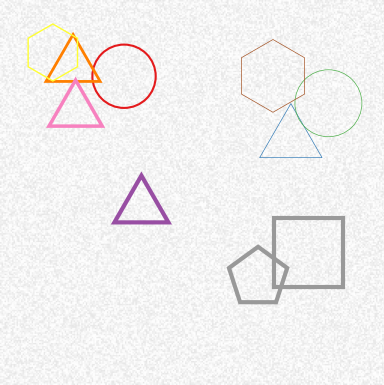[{"shape": "circle", "thickness": 1.5, "radius": 0.41, "center": [0.322, 0.802]}, {"shape": "triangle", "thickness": 0.5, "radius": 0.47, "center": [0.756, 0.637]}, {"shape": "circle", "thickness": 0.5, "radius": 0.43, "center": [0.853, 0.732]}, {"shape": "triangle", "thickness": 3, "radius": 0.4, "center": [0.367, 0.463]}, {"shape": "triangle", "thickness": 2, "radius": 0.41, "center": [0.19, 0.829]}, {"shape": "hexagon", "thickness": 1, "radius": 0.37, "center": [0.137, 0.864]}, {"shape": "hexagon", "thickness": 0.5, "radius": 0.47, "center": [0.709, 0.803]}, {"shape": "triangle", "thickness": 2.5, "radius": 0.4, "center": [0.196, 0.712]}, {"shape": "square", "thickness": 3, "radius": 0.44, "center": [0.801, 0.344]}, {"shape": "pentagon", "thickness": 3, "radius": 0.4, "center": [0.67, 0.279]}]